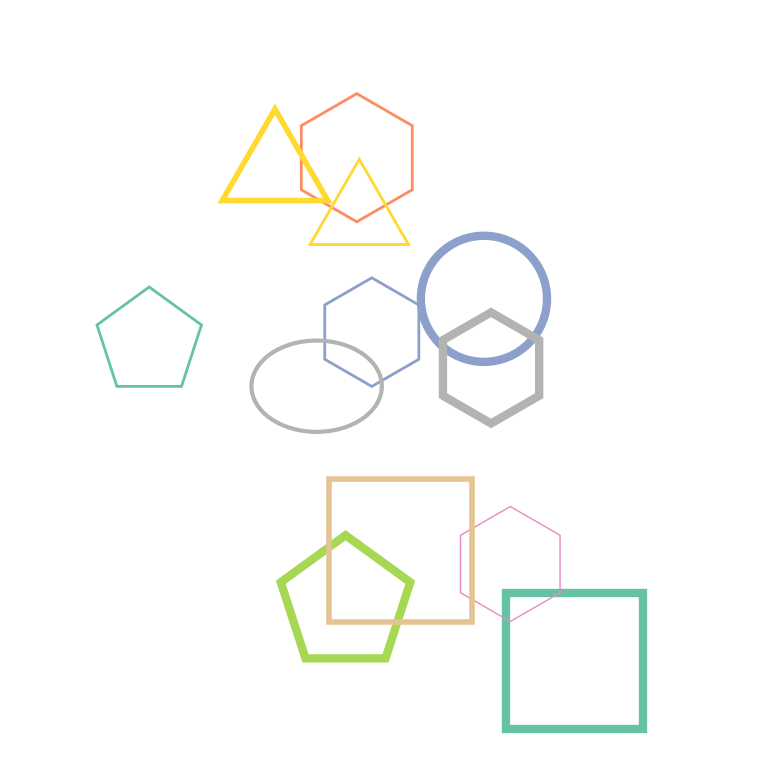[{"shape": "square", "thickness": 3, "radius": 0.44, "center": [0.746, 0.142]}, {"shape": "pentagon", "thickness": 1, "radius": 0.36, "center": [0.194, 0.556]}, {"shape": "hexagon", "thickness": 1, "radius": 0.42, "center": [0.463, 0.795]}, {"shape": "circle", "thickness": 3, "radius": 0.41, "center": [0.628, 0.612]}, {"shape": "hexagon", "thickness": 1, "radius": 0.35, "center": [0.483, 0.569]}, {"shape": "hexagon", "thickness": 0.5, "radius": 0.37, "center": [0.663, 0.268]}, {"shape": "pentagon", "thickness": 3, "radius": 0.44, "center": [0.449, 0.216]}, {"shape": "triangle", "thickness": 1, "radius": 0.37, "center": [0.467, 0.719]}, {"shape": "triangle", "thickness": 2, "radius": 0.4, "center": [0.357, 0.779]}, {"shape": "square", "thickness": 2, "radius": 0.46, "center": [0.52, 0.285]}, {"shape": "oval", "thickness": 1.5, "radius": 0.42, "center": [0.411, 0.498]}, {"shape": "hexagon", "thickness": 3, "radius": 0.36, "center": [0.638, 0.522]}]